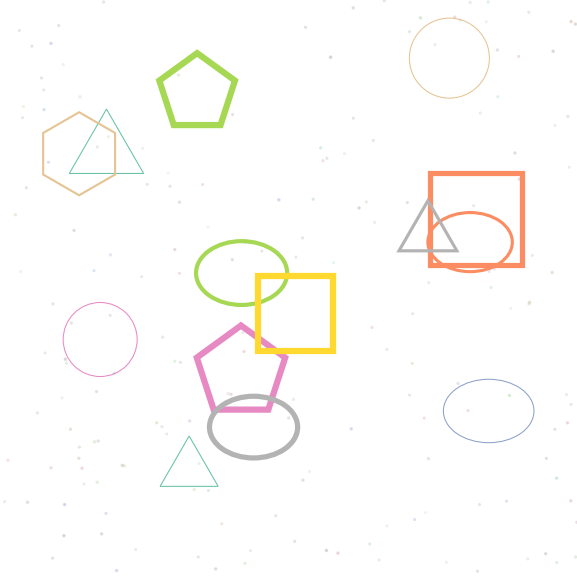[{"shape": "triangle", "thickness": 0.5, "radius": 0.37, "center": [0.184, 0.736]}, {"shape": "triangle", "thickness": 0.5, "radius": 0.29, "center": [0.328, 0.186]}, {"shape": "oval", "thickness": 1.5, "radius": 0.37, "center": [0.814, 0.58]}, {"shape": "square", "thickness": 2.5, "radius": 0.4, "center": [0.824, 0.619]}, {"shape": "oval", "thickness": 0.5, "radius": 0.39, "center": [0.846, 0.287]}, {"shape": "pentagon", "thickness": 3, "radius": 0.4, "center": [0.417, 0.355]}, {"shape": "circle", "thickness": 0.5, "radius": 0.32, "center": [0.173, 0.411]}, {"shape": "oval", "thickness": 2, "radius": 0.39, "center": [0.418, 0.526]}, {"shape": "pentagon", "thickness": 3, "radius": 0.34, "center": [0.341, 0.838]}, {"shape": "square", "thickness": 3, "radius": 0.32, "center": [0.511, 0.457]}, {"shape": "hexagon", "thickness": 1, "radius": 0.36, "center": [0.137, 0.733]}, {"shape": "circle", "thickness": 0.5, "radius": 0.35, "center": [0.778, 0.898]}, {"shape": "triangle", "thickness": 1.5, "radius": 0.29, "center": [0.741, 0.594]}, {"shape": "oval", "thickness": 2.5, "radius": 0.38, "center": [0.439, 0.26]}]